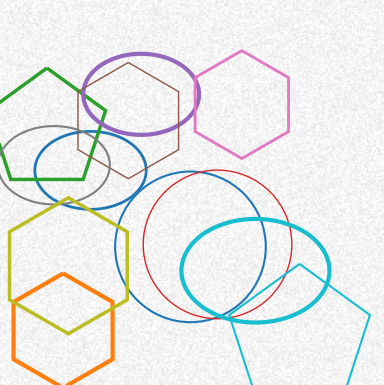[{"shape": "oval", "thickness": 2, "radius": 0.72, "center": [0.235, 0.558]}, {"shape": "circle", "thickness": 1.5, "radius": 0.98, "center": [0.495, 0.359]}, {"shape": "hexagon", "thickness": 3, "radius": 0.74, "center": [0.164, 0.141]}, {"shape": "pentagon", "thickness": 2.5, "radius": 0.8, "center": [0.122, 0.663]}, {"shape": "circle", "thickness": 1, "radius": 0.97, "center": [0.565, 0.365]}, {"shape": "oval", "thickness": 3, "radius": 0.75, "center": [0.367, 0.755]}, {"shape": "hexagon", "thickness": 1, "radius": 0.75, "center": [0.333, 0.687]}, {"shape": "hexagon", "thickness": 2, "radius": 0.7, "center": [0.628, 0.728]}, {"shape": "oval", "thickness": 1.5, "radius": 0.73, "center": [0.14, 0.571]}, {"shape": "hexagon", "thickness": 2.5, "radius": 0.88, "center": [0.178, 0.31]}, {"shape": "oval", "thickness": 3, "radius": 0.96, "center": [0.663, 0.297]}, {"shape": "pentagon", "thickness": 1.5, "radius": 0.96, "center": [0.778, 0.122]}]